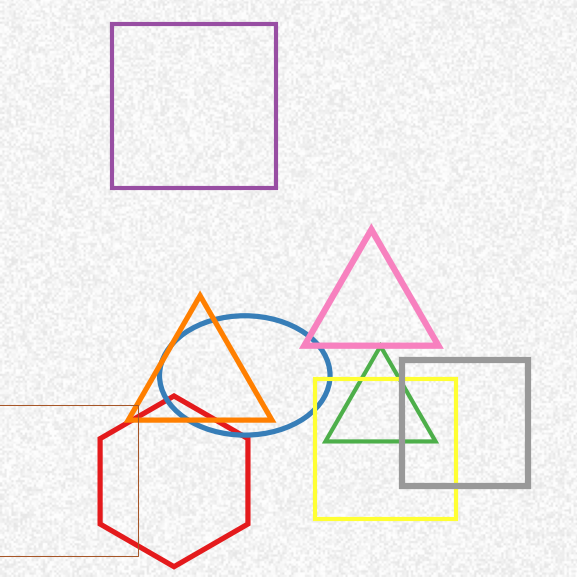[{"shape": "hexagon", "thickness": 2.5, "radius": 0.74, "center": [0.301, 0.166]}, {"shape": "oval", "thickness": 2.5, "radius": 0.74, "center": [0.424, 0.349]}, {"shape": "triangle", "thickness": 2, "radius": 0.55, "center": [0.659, 0.29]}, {"shape": "square", "thickness": 2, "radius": 0.71, "center": [0.336, 0.815]}, {"shape": "triangle", "thickness": 2.5, "radius": 0.72, "center": [0.346, 0.344]}, {"shape": "square", "thickness": 2, "radius": 0.61, "center": [0.668, 0.221]}, {"shape": "square", "thickness": 0.5, "radius": 0.65, "center": [0.108, 0.167]}, {"shape": "triangle", "thickness": 3, "radius": 0.67, "center": [0.643, 0.468]}, {"shape": "square", "thickness": 3, "radius": 0.55, "center": [0.805, 0.266]}]